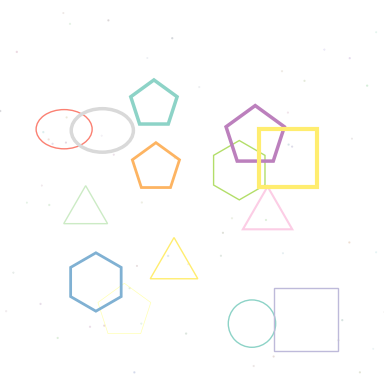[{"shape": "pentagon", "thickness": 2.5, "radius": 0.32, "center": [0.4, 0.729]}, {"shape": "circle", "thickness": 1, "radius": 0.31, "center": [0.654, 0.159]}, {"shape": "pentagon", "thickness": 0.5, "radius": 0.36, "center": [0.323, 0.192]}, {"shape": "square", "thickness": 1, "radius": 0.41, "center": [0.795, 0.17]}, {"shape": "oval", "thickness": 1, "radius": 0.36, "center": [0.167, 0.664]}, {"shape": "hexagon", "thickness": 2, "radius": 0.38, "center": [0.249, 0.268]}, {"shape": "pentagon", "thickness": 2, "radius": 0.32, "center": [0.405, 0.565]}, {"shape": "hexagon", "thickness": 1, "radius": 0.39, "center": [0.622, 0.558]}, {"shape": "triangle", "thickness": 1.5, "radius": 0.37, "center": [0.695, 0.441]}, {"shape": "oval", "thickness": 2.5, "radius": 0.4, "center": [0.266, 0.661]}, {"shape": "pentagon", "thickness": 2.5, "radius": 0.4, "center": [0.663, 0.646]}, {"shape": "triangle", "thickness": 1, "radius": 0.33, "center": [0.222, 0.452]}, {"shape": "triangle", "thickness": 1, "radius": 0.36, "center": [0.452, 0.312]}, {"shape": "square", "thickness": 3, "radius": 0.38, "center": [0.749, 0.59]}]